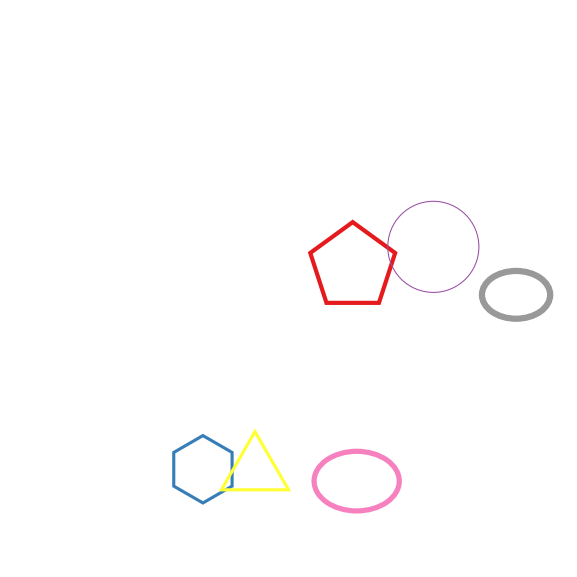[{"shape": "pentagon", "thickness": 2, "radius": 0.39, "center": [0.611, 0.537]}, {"shape": "hexagon", "thickness": 1.5, "radius": 0.29, "center": [0.351, 0.187]}, {"shape": "circle", "thickness": 0.5, "radius": 0.39, "center": [0.75, 0.572]}, {"shape": "triangle", "thickness": 1.5, "radius": 0.34, "center": [0.442, 0.185]}, {"shape": "oval", "thickness": 2.5, "radius": 0.37, "center": [0.618, 0.166]}, {"shape": "oval", "thickness": 3, "radius": 0.3, "center": [0.894, 0.489]}]